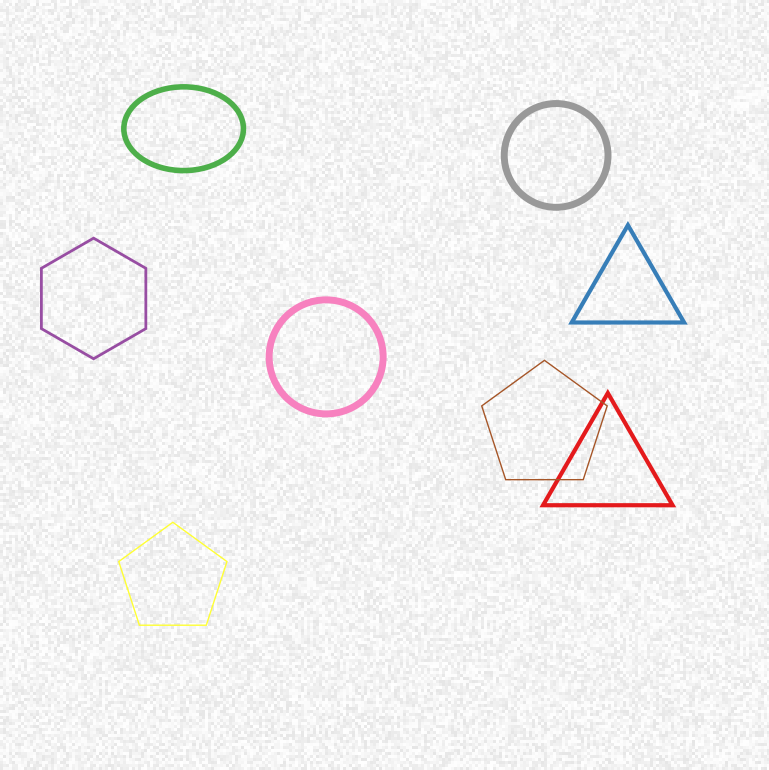[{"shape": "triangle", "thickness": 1.5, "radius": 0.49, "center": [0.789, 0.392]}, {"shape": "triangle", "thickness": 1.5, "radius": 0.42, "center": [0.815, 0.623]}, {"shape": "oval", "thickness": 2, "radius": 0.39, "center": [0.238, 0.833]}, {"shape": "hexagon", "thickness": 1, "radius": 0.39, "center": [0.122, 0.612]}, {"shape": "pentagon", "thickness": 0.5, "radius": 0.37, "center": [0.224, 0.248]}, {"shape": "pentagon", "thickness": 0.5, "radius": 0.43, "center": [0.707, 0.446]}, {"shape": "circle", "thickness": 2.5, "radius": 0.37, "center": [0.424, 0.537]}, {"shape": "circle", "thickness": 2.5, "radius": 0.34, "center": [0.722, 0.798]}]